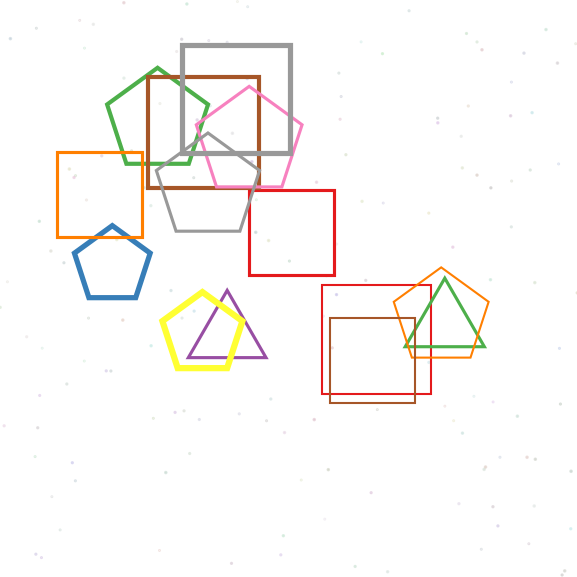[{"shape": "square", "thickness": 1.5, "radius": 0.37, "center": [0.504, 0.596]}, {"shape": "square", "thickness": 1, "radius": 0.47, "center": [0.652, 0.411]}, {"shape": "pentagon", "thickness": 2.5, "radius": 0.34, "center": [0.194, 0.539]}, {"shape": "triangle", "thickness": 1.5, "radius": 0.4, "center": [0.77, 0.438]}, {"shape": "pentagon", "thickness": 2, "radius": 0.46, "center": [0.273, 0.79]}, {"shape": "triangle", "thickness": 1.5, "radius": 0.39, "center": [0.393, 0.419]}, {"shape": "pentagon", "thickness": 1, "radius": 0.43, "center": [0.764, 0.45]}, {"shape": "square", "thickness": 1.5, "radius": 0.37, "center": [0.172, 0.663]}, {"shape": "pentagon", "thickness": 3, "radius": 0.36, "center": [0.35, 0.421]}, {"shape": "square", "thickness": 1, "radius": 0.37, "center": [0.645, 0.375]}, {"shape": "square", "thickness": 2, "radius": 0.48, "center": [0.352, 0.77]}, {"shape": "pentagon", "thickness": 1.5, "radius": 0.48, "center": [0.432, 0.753]}, {"shape": "pentagon", "thickness": 1.5, "radius": 0.47, "center": [0.36, 0.675]}, {"shape": "square", "thickness": 2.5, "radius": 0.47, "center": [0.408, 0.828]}]